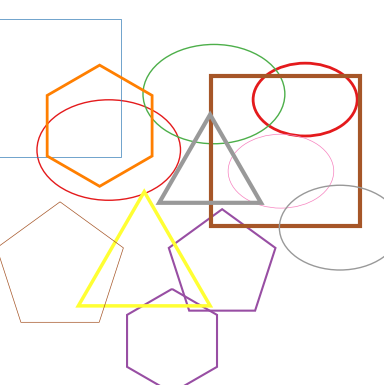[{"shape": "oval", "thickness": 2, "radius": 0.68, "center": [0.793, 0.741]}, {"shape": "oval", "thickness": 1, "radius": 0.93, "center": [0.282, 0.61]}, {"shape": "square", "thickness": 0.5, "radius": 0.9, "center": [0.135, 0.771]}, {"shape": "oval", "thickness": 1, "radius": 0.92, "center": [0.556, 0.756]}, {"shape": "pentagon", "thickness": 1.5, "radius": 0.73, "center": [0.577, 0.311]}, {"shape": "hexagon", "thickness": 1.5, "radius": 0.67, "center": [0.447, 0.115]}, {"shape": "hexagon", "thickness": 2, "radius": 0.79, "center": [0.259, 0.673]}, {"shape": "triangle", "thickness": 2.5, "radius": 0.99, "center": [0.375, 0.304]}, {"shape": "pentagon", "thickness": 0.5, "radius": 0.86, "center": [0.156, 0.303]}, {"shape": "square", "thickness": 3, "radius": 0.97, "center": [0.742, 0.608]}, {"shape": "oval", "thickness": 0.5, "radius": 0.69, "center": [0.73, 0.555]}, {"shape": "oval", "thickness": 1, "radius": 0.79, "center": [0.883, 0.409]}, {"shape": "triangle", "thickness": 3, "radius": 0.76, "center": [0.546, 0.55]}]